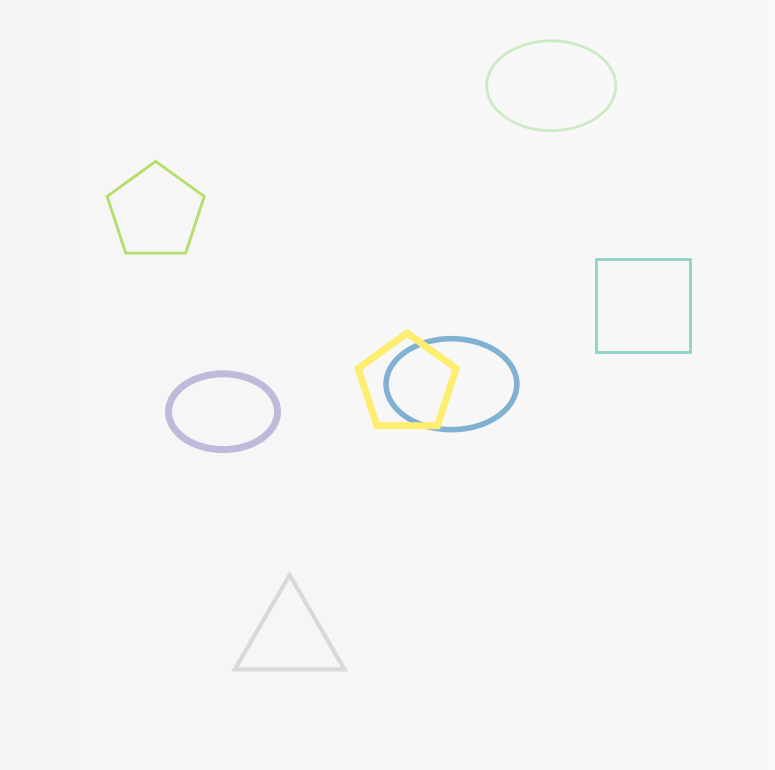[{"shape": "square", "thickness": 1, "radius": 0.3, "center": [0.83, 0.603]}, {"shape": "oval", "thickness": 2.5, "radius": 0.35, "center": [0.288, 0.465]}, {"shape": "oval", "thickness": 2, "radius": 0.42, "center": [0.583, 0.501]}, {"shape": "pentagon", "thickness": 1, "radius": 0.33, "center": [0.201, 0.725]}, {"shape": "triangle", "thickness": 1.5, "radius": 0.41, "center": [0.374, 0.172]}, {"shape": "oval", "thickness": 1, "radius": 0.42, "center": [0.711, 0.889]}, {"shape": "pentagon", "thickness": 2.5, "radius": 0.33, "center": [0.525, 0.501]}]